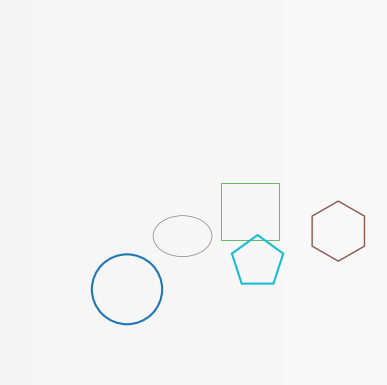[{"shape": "circle", "thickness": 1.5, "radius": 0.45, "center": [0.328, 0.249]}, {"shape": "square", "thickness": 0.5, "radius": 0.37, "center": [0.646, 0.45]}, {"shape": "hexagon", "thickness": 1, "radius": 0.39, "center": [0.873, 0.4]}, {"shape": "oval", "thickness": 0.5, "radius": 0.38, "center": [0.471, 0.387]}, {"shape": "pentagon", "thickness": 1.5, "radius": 0.35, "center": [0.665, 0.32]}]